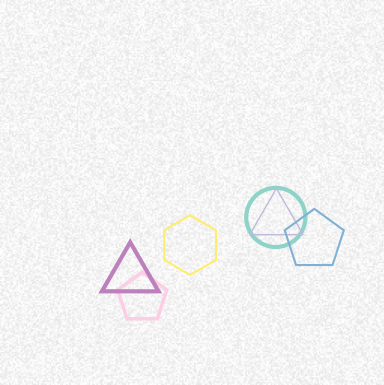[{"shape": "circle", "thickness": 3, "radius": 0.38, "center": [0.716, 0.435]}, {"shape": "triangle", "thickness": 1, "radius": 0.4, "center": [0.718, 0.43]}, {"shape": "pentagon", "thickness": 1.5, "radius": 0.4, "center": [0.816, 0.377]}, {"shape": "pentagon", "thickness": 2.5, "radius": 0.34, "center": [0.369, 0.226]}, {"shape": "triangle", "thickness": 3, "radius": 0.42, "center": [0.338, 0.286]}, {"shape": "hexagon", "thickness": 1.5, "radius": 0.39, "center": [0.494, 0.363]}]